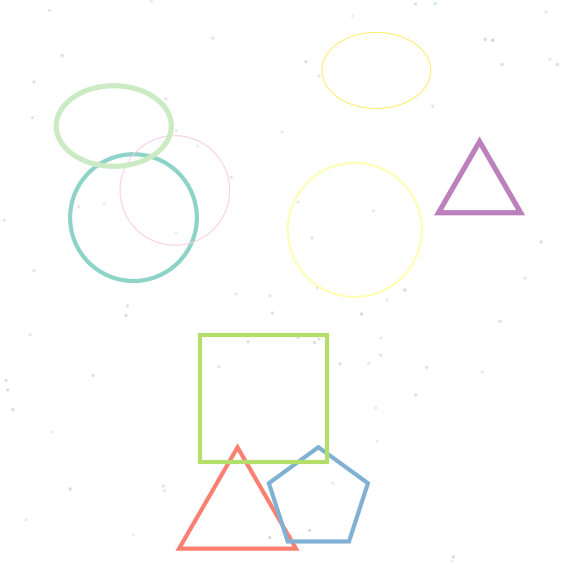[{"shape": "circle", "thickness": 2, "radius": 0.55, "center": [0.231, 0.622]}, {"shape": "circle", "thickness": 1, "radius": 0.58, "center": [0.614, 0.601]}, {"shape": "triangle", "thickness": 2, "radius": 0.58, "center": [0.411, 0.108]}, {"shape": "pentagon", "thickness": 2, "radius": 0.45, "center": [0.551, 0.135]}, {"shape": "square", "thickness": 2, "radius": 0.55, "center": [0.456, 0.309]}, {"shape": "circle", "thickness": 0.5, "radius": 0.47, "center": [0.303, 0.669]}, {"shape": "triangle", "thickness": 2.5, "radius": 0.41, "center": [0.83, 0.672]}, {"shape": "oval", "thickness": 2.5, "radius": 0.5, "center": [0.197, 0.781]}, {"shape": "oval", "thickness": 0.5, "radius": 0.47, "center": [0.652, 0.877]}]